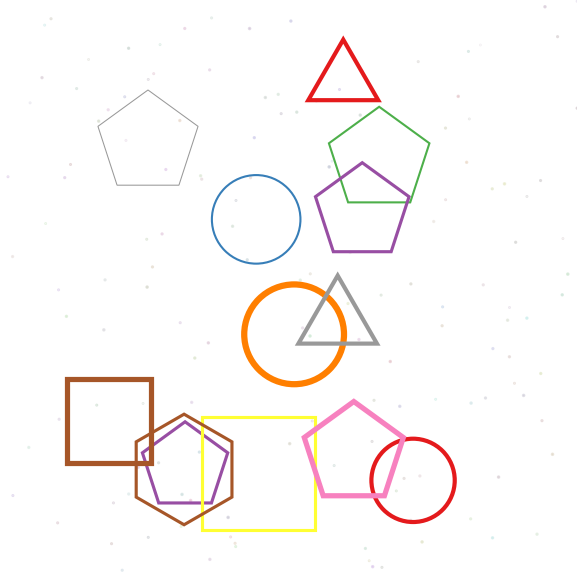[{"shape": "triangle", "thickness": 2, "radius": 0.35, "center": [0.594, 0.861]}, {"shape": "circle", "thickness": 2, "radius": 0.36, "center": [0.715, 0.167]}, {"shape": "circle", "thickness": 1, "radius": 0.38, "center": [0.444, 0.619]}, {"shape": "pentagon", "thickness": 1, "radius": 0.46, "center": [0.657, 0.723]}, {"shape": "pentagon", "thickness": 1.5, "radius": 0.39, "center": [0.32, 0.191]}, {"shape": "pentagon", "thickness": 1.5, "radius": 0.43, "center": [0.627, 0.632]}, {"shape": "circle", "thickness": 3, "radius": 0.43, "center": [0.509, 0.42]}, {"shape": "square", "thickness": 1.5, "radius": 0.49, "center": [0.448, 0.179]}, {"shape": "hexagon", "thickness": 1.5, "radius": 0.48, "center": [0.319, 0.186]}, {"shape": "square", "thickness": 2.5, "radius": 0.36, "center": [0.188, 0.27]}, {"shape": "pentagon", "thickness": 2.5, "radius": 0.45, "center": [0.613, 0.214]}, {"shape": "pentagon", "thickness": 0.5, "radius": 0.46, "center": [0.256, 0.752]}, {"shape": "triangle", "thickness": 2, "radius": 0.39, "center": [0.585, 0.443]}]